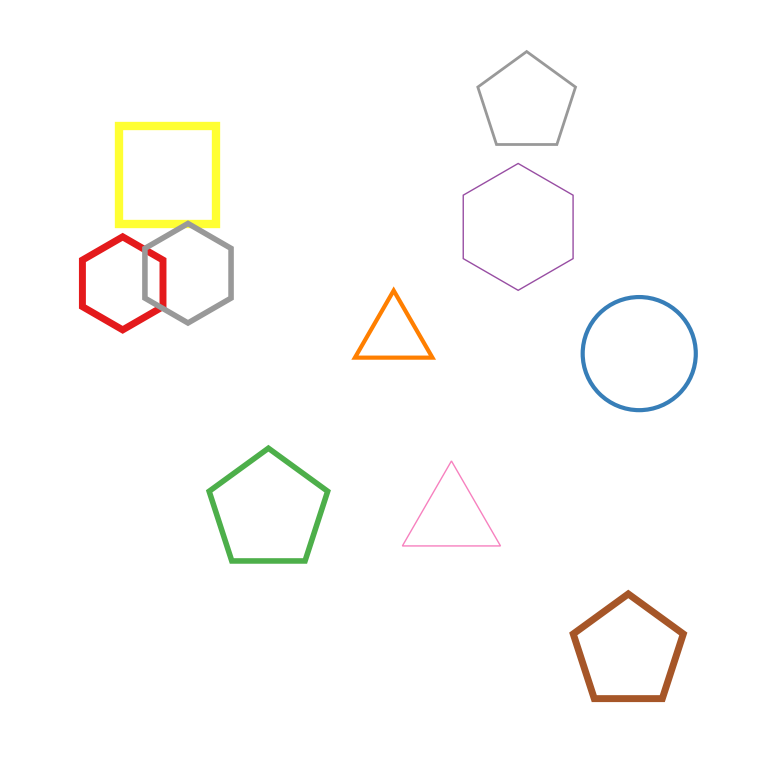[{"shape": "hexagon", "thickness": 2.5, "radius": 0.3, "center": [0.159, 0.632]}, {"shape": "circle", "thickness": 1.5, "radius": 0.37, "center": [0.83, 0.541]}, {"shape": "pentagon", "thickness": 2, "radius": 0.4, "center": [0.349, 0.337]}, {"shape": "hexagon", "thickness": 0.5, "radius": 0.41, "center": [0.673, 0.705]}, {"shape": "triangle", "thickness": 1.5, "radius": 0.29, "center": [0.511, 0.565]}, {"shape": "square", "thickness": 3, "radius": 0.31, "center": [0.218, 0.773]}, {"shape": "pentagon", "thickness": 2.5, "radius": 0.38, "center": [0.816, 0.153]}, {"shape": "triangle", "thickness": 0.5, "radius": 0.37, "center": [0.586, 0.328]}, {"shape": "pentagon", "thickness": 1, "radius": 0.33, "center": [0.684, 0.866]}, {"shape": "hexagon", "thickness": 2, "radius": 0.32, "center": [0.244, 0.645]}]